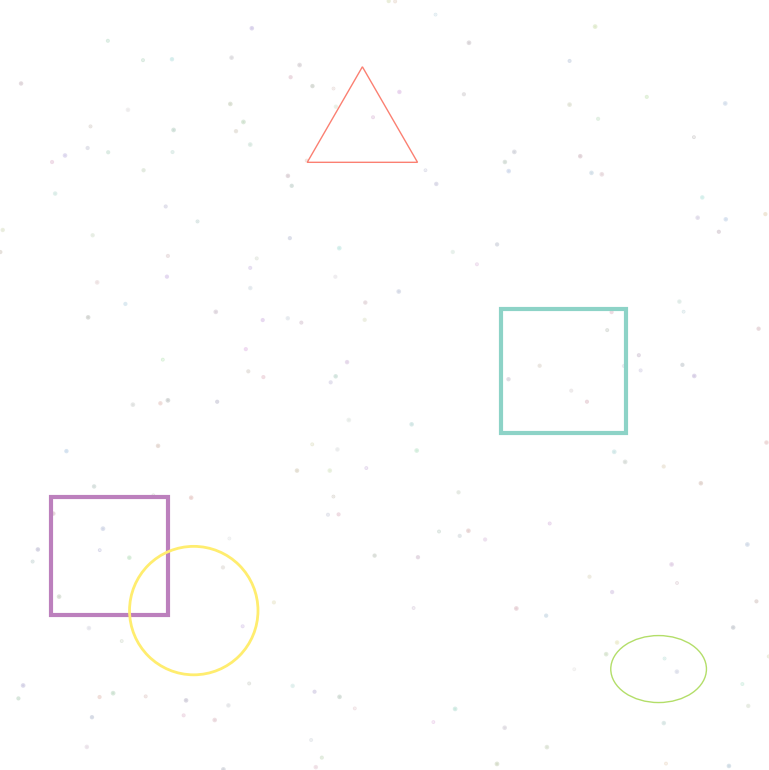[{"shape": "square", "thickness": 1.5, "radius": 0.4, "center": [0.732, 0.518]}, {"shape": "triangle", "thickness": 0.5, "radius": 0.41, "center": [0.471, 0.831]}, {"shape": "oval", "thickness": 0.5, "radius": 0.31, "center": [0.855, 0.131]}, {"shape": "square", "thickness": 1.5, "radius": 0.38, "center": [0.142, 0.278]}, {"shape": "circle", "thickness": 1, "radius": 0.42, "center": [0.252, 0.207]}]